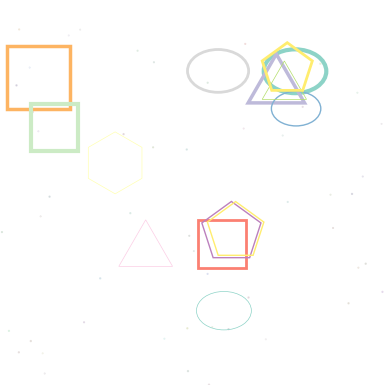[{"shape": "oval", "thickness": 0.5, "radius": 0.36, "center": [0.582, 0.193]}, {"shape": "oval", "thickness": 3, "radius": 0.41, "center": [0.766, 0.815]}, {"shape": "hexagon", "thickness": 0.5, "radius": 0.4, "center": [0.299, 0.577]}, {"shape": "triangle", "thickness": 2.5, "radius": 0.42, "center": [0.718, 0.775]}, {"shape": "square", "thickness": 2, "radius": 0.31, "center": [0.576, 0.367]}, {"shape": "oval", "thickness": 1, "radius": 0.32, "center": [0.769, 0.718]}, {"shape": "square", "thickness": 2.5, "radius": 0.41, "center": [0.1, 0.799]}, {"shape": "triangle", "thickness": 0.5, "radius": 0.33, "center": [0.739, 0.775]}, {"shape": "triangle", "thickness": 0.5, "radius": 0.4, "center": [0.378, 0.348]}, {"shape": "oval", "thickness": 2, "radius": 0.4, "center": [0.566, 0.816]}, {"shape": "pentagon", "thickness": 1, "radius": 0.4, "center": [0.601, 0.396]}, {"shape": "square", "thickness": 3, "radius": 0.3, "center": [0.142, 0.668]}, {"shape": "pentagon", "thickness": 1, "radius": 0.39, "center": [0.612, 0.399]}, {"shape": "pentagon", "thickness": 2, "radius": 0.34, "center": [0.746, 0.821]}]